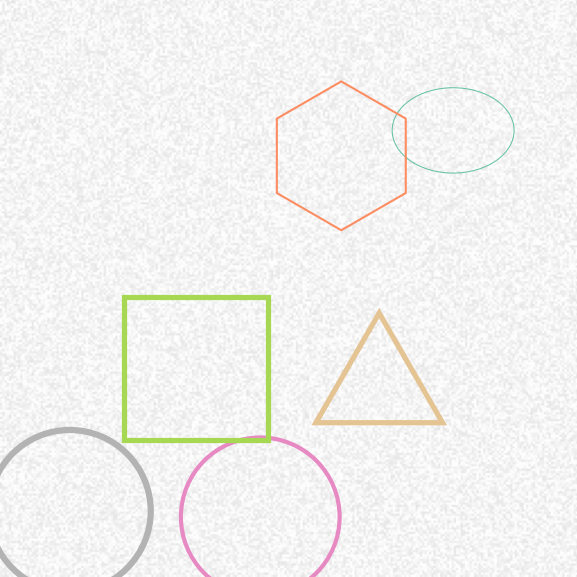[{"shape": "oval", "thickness": 0.5, "radius": 0.53, "center": [0.785, 0.773]}, {"shape": "hexagon", "thickness": 1, "radius": 0.64, "center": [0.591, 0.729]}, {"shape": "circle", "thickness": 2, "radius": 0.69, "center": [0.451, 0.104]}, {"shape": "square", "thickness": 2.5, "radius": 0.62, "center": [0.34, 0.361]}, {"shape": "triangle", "thickness": 2.5, "radius": 0.63, "center": [0.657, 0.33]}, {"shape": "circle", "thickness": 3, "radius": 0.7, "center": [0.121, 0.114]}]